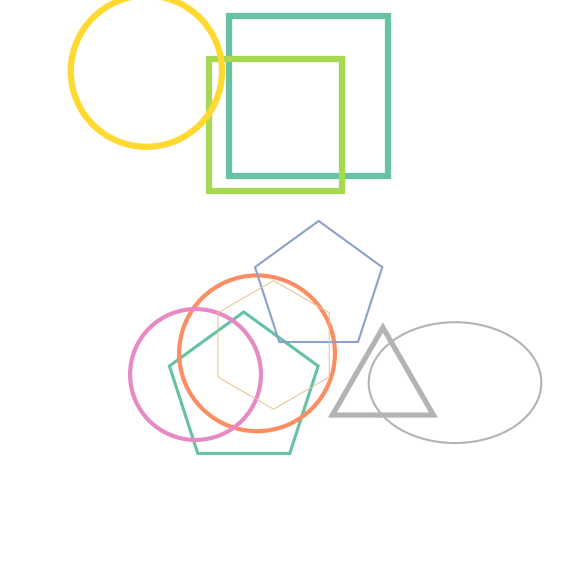[{"shape": "pentagon", "thickness": 1.5, "radius": 0.68, "center": [0.422, 0.324]}, {"shape": "square", "thickness": 3, "radius": 0.69, "center": [0.535, 0.833]}, {"shape": "circle", "thickness": 2, "radius": 0.67, "center": [0.445, 0.387]}, {"shape": "pentagon", "thickness": 1, "radius": 0.58, "center": [0.552, 0.501]}, {"shape": "circle", "thickness": 2, "radius": 0.57, "center": [0.339, 0.351]}, {"shape": "square", "thickness": 3, "radius": 0.58, "center": [0.476, 0.783]}, {"shape": "circle", "thickness": 3, "radius": 0.65, "center": [0.253, 0.876]}, {"shape": "hexagon", "thickness": 0.5, "radius": 0.56, "center": [0.474, 0.402]}, {"shape": "triangle", "thickness": 2.5, "radius": 0.5, "center": [0.663, 0.331]}, {"shape": "oval", "thickness": 1, "radius": 0.75, "center": [0.788, 0.337]}]